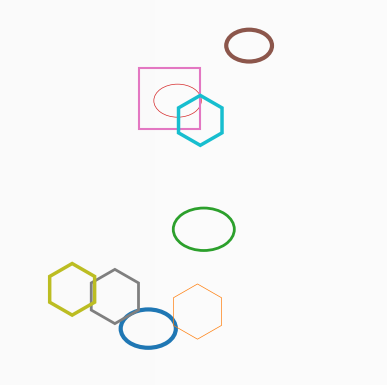[{"shape": "oval", "thickness": 3, "radius": 0.36, "center": [0.383, 0.146]}, {"shape": "hexagon", "thickness": 0.5, "radius": 0.36, "center": [0.51, 0.191]}, {"shape": "oval", "thickness": 2, "radius": 0.39, "center": [0.526, 0.404]}, {"shape": "oval", "thickness": 0.5, "radius": 0.31, "center": [0.458, 0.738]}, {"shape": "oval", "thickness": 3, "radius": 0.3, "center": [0.643, 0.882]}, {"shape": "square", "thickness": 1.5, "radius": 0.39, "center": [0.438, 0.744]}, {"shape": "hexagon", "thickness": 2, "radius": 0.35, "center": [0.296, 0.23]}, {"shape": "hexagon", "thickness": 2.5, "radius": 0.33, "center": [0.186, 0.249]}, {"shape": "hexagon", "thickness": 2.5, "radius": 0.32, "center": [0.517, 0.687]}]